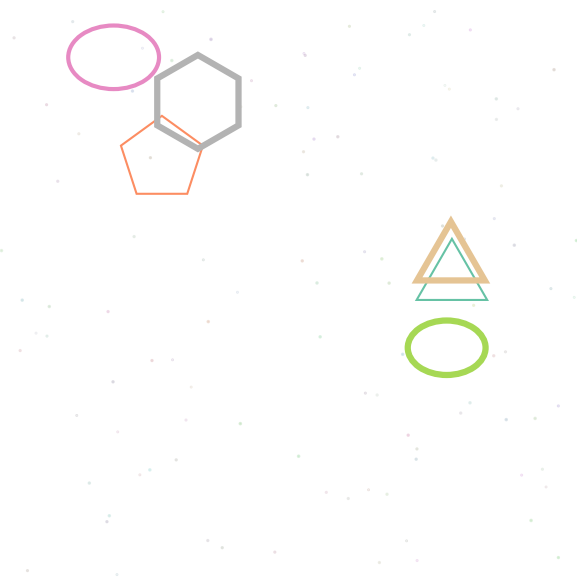[{"shape": "triangle", "thickness": 1, "radius": 0.35, "center": [0.783, 0.515]}, {"shape": "pentagon", "thickness": 1, "radius": 0.37, "center": [0.28, 0.724]}, {"shape": "oval", "thickness": 2, "radius": 0.39, "center": [0.197, 0.9]}, {"shape": "oval", "thickness": 3, "radius": 0.34, "center": [0.773, 0.397]}, {"shape": "triangle", "thickness": 3, "radius": 0.34, "center": [0.781, 0.547]}, {"shape": "hexagon", "thickness": 3, "radius": 0.41, "center": [0.343, 0.823]}]